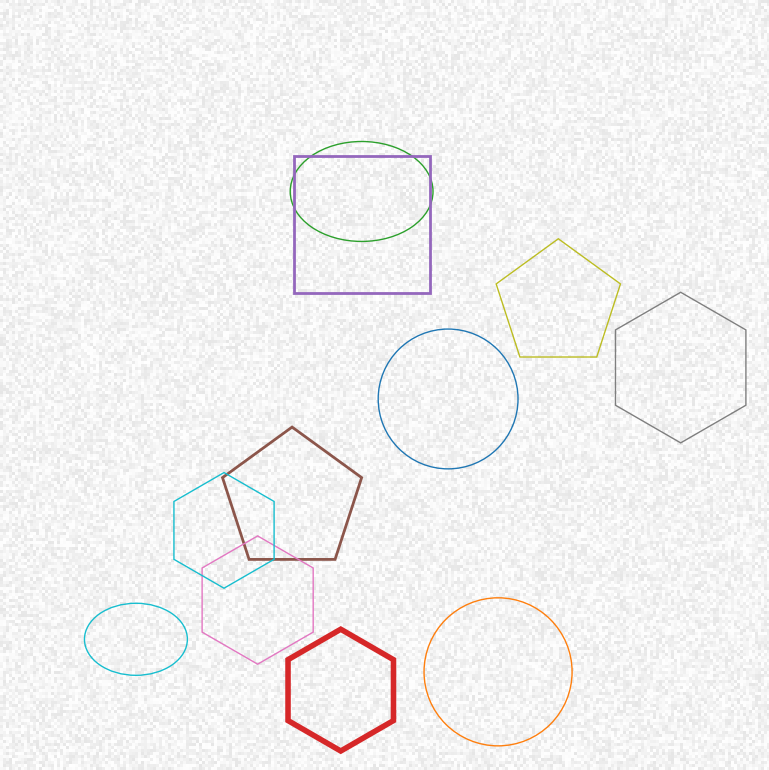[{"shape": "circle", "thickness": 0.5, "radius": 0.45, "center": [0.582, 0.482]}, {"shape": "circle", "thickness": 0.5, "radius": 0.48, "center": [0.647, 0.127]}, {"shape": "oval", "thickness": 0.5, "radius": 0.46, "center": [0.47, 0.751]}, {"shape": "hexagon", "thickness": 2, "radius": 0.4, "center": [0.443, 0.104]}, {"shape": "square", "thickness": 1, "radius": 0.44, "center": [0.47, 0.708]}, {"shape": "pentagon", "thickness": 1, "radius": 0.47, "center": [0.379, 0.35]}, {"shape": "hexagon", "thickness": 0.5, "radius": 0.42, "center": [0.335, 0.221]}, {"shape": "hexagon", "thickness": 0.5, "radius": 0.49, "center": [0.884, 0.523]}, {"shape": "pentagon", "thickness": 0.5, "radius": 0.42, "center": [0.725, 0.605]}, {"shape": "oval", "thickness": 0.5, "radius": 0.33, "center": [0.177, 0.17]}, {"shape": "hexagon", "thickness": 0.5, "radius": 0.38, "center": [0.291, 0.311]}]